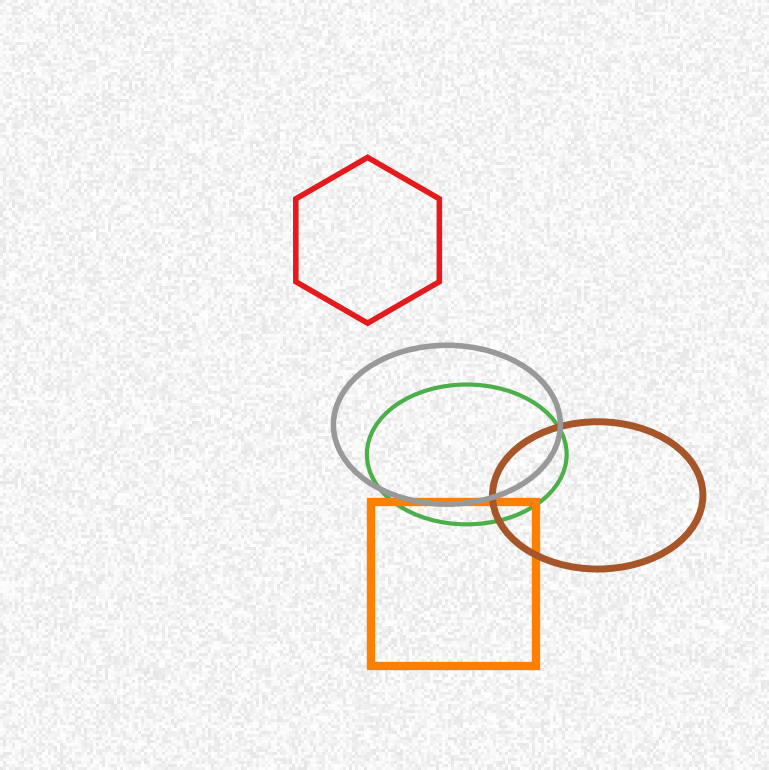[{"shape": "hexagon", "thickness": 2, "radius": 0.54, "center": [0.477, 0.688]}, {"shape": "oval", "thickness": 1.5, "radius": 0.65, "center": [0.606, 0.41]}, {"shape": "square", "thickness": 3, "radius": 0.53, "center": [0.589, 0.242]}, {"shape": "oval", "thickness": 2.5, "radius": 0.68, "center": [0.776, 0.357]}, {"shape": "oval", "thickness": 2, "radius": 0.74, "center": [0.58, 0.448]}]